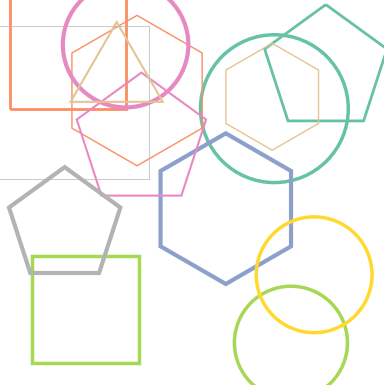[{"shape": "circle", "thickness": 2.5, "radius": 0.96, "center": [0.713, 0.718]}, {"shape": "pentagon", "thickness": 2, "radius": 0.84, "center": [0.846, 0.821]}, {"shape": "square", "thickness": 2, "radius": 0.75, "center": [0.177, 0.867]}, {"shape": "hexagon", "thickness": 1, "radius": 0.98, "center": [0.356, 0.765]}, {"shape": "hexagon", "thickness": 3, "radius": 0.98, "center": [0.586, 0.458]}, {"shape": "pentagon", "thickness": 1.5, "radius": 0.88, "center": [0.367, 0.635]}, {"shape": "circle", "thickness": 3, "radius": 0.82, "center": [0.326, 0.884]}, {"shape": "square", "thickness": 2.5, "radius": 0.69, "center": [0.221, 0.196]}, {"shape": "circle", "thickness": 2.5, "radius": 0.73, "center": [0.756, 0.11]}, {"shape": "circle", "thickness": 2.5, "radius": 0.75, "center": [0.816, 0.286]}, {"shape": "hexagon", "thickness": 1, "radius": 0.69, "center": [0.707, 0.749]}, {"shape": "triangle", "thickness": 1.5, "radius": 0.69, "center": [0.303, 0.805]}, {"shape": "pentagon", "thickness": 3, "radius": 0.76, "center": [0.168, 0.414]}, {"shape": "square", "thickness": 0.5, "radius": 0.99, "center": [0.189, 0.733]}]